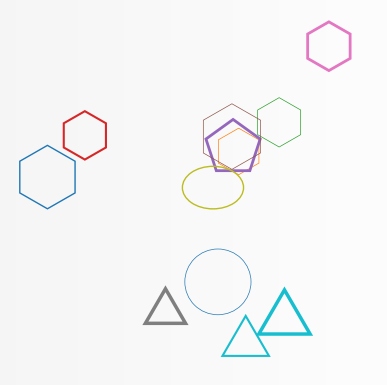[{"shape": "circle", "thickness": 0.5, "radius": 0.43, "center": [0.562, 0.268]}, {"shape": "hexagon", "thickness": 1, "radius": 0.41, "center": [0.122, 0.54]}, {"shape": "hexagon", "thickness": 0.5, "radius": 0.3, "center": [0.616, 0.607]}, {"shape": "hexagon", "thickness": 0.5, "radius": 0.32, "center": [0.72, 0.682]}, {"shape": "hexagon", "thickness": 1.5, "radius": 0.31, "center": [0.219, 0.648]}, {"shape": "pentagon", "thickness": 2, "radius": 0.37, "center": [0.601, 0.616]}, {"shape": "hexagon", "thickness": 0.5, "radius": 0.43, "center": [0.598, 0.645]}, {"shape": "hexagon", "thickness": 2, "radius": 0.32, "center": [0.849, 0.88]}, {"shape": "triangle", "thickness": 2.5, "radius": 0.3, "center": [0.427, 0.19]}, {"shape": "oval", "thickness": 1, "radius": 0.39, "center": [0.55, 0.513]}, {"shape": "triangle", "thickness": 2.5, "radius": 0.38, "center": [0.734, 0.171]}, {"shape": "triangle", "thickness": 1.5, "radius": 0.35, "center": [0.634, 0.11]}]